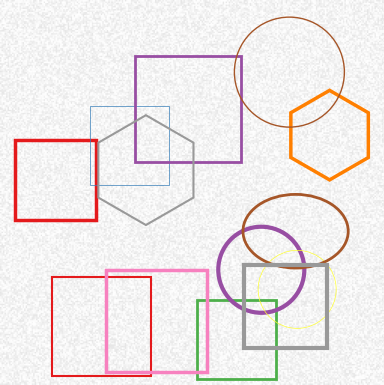[{"shape": "square", "thickness": 1.5, "radius": 0.64, "center": [0.264, 0.152]}, {"shape": "square", "thickness": 2.5, "radius": 0.53, "center": [0.145, 0.532]}, {"shape": "square", "thickness": 0.5, "radius": 0.51, "center": [0.335, 0.622]}, {"shape": "square", "thickness": 2, "radius": 0.51, "center": [0.615, 0.119]}, {"shape": "square", "thickness": 2, "radius": 0.69, "center": [0.488, 0.717]}, {"shape": "circle", "thickness": 3, "radius": 0.56, "center": [0.679, 0.299]}, {"shape": "hexagon", "thickness": 2.5, "radius": 0.58, "center": [0.856, 0.649]}, {"shape": "circle", "thickness": 0.5, "radius": 0.51, "center": [0.772, 0.248]}, {"shape": "circle", "thickness": 1, "radius": 0.71, "center": [0.752, 0.813]}, {"shape": "oval", "thickness": 2, "radius": 0.68, "center": [0.768, 0.399]}, {"shape": "square", "thickness": 2.5, "radius": 0.66, "center": [0.407, 0.165]}, {"shape": "square", "thickness": 3, "radius": 0.54, "center": [0.742, 0.204]}, {"shape": "hexagon", "thickness": 1.5, "radius": 0.71, "center": [0.379, 0.558]}]